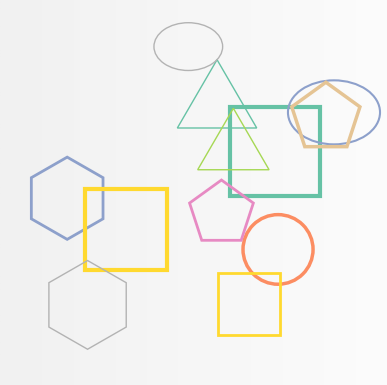[{"shape": "triangle", "thickness": 1, "radius": 0.59, "center": [0.56, 0.727]}, {"shape": "square", "thickness": 3, "radius": 0.58, "center": [0.71, 0.606]}, {"shape": "circle", "thickness": 2.5, "radius": 0.45, "center": [0.717, 0.352]}, {"shape": "hexagon", "thickness": 2, "radius": 0.53, "center": [0.173, 0.485]}, {"shape": "oval", "thickness": 1.5, "radius": 0.59, "center": [0.862, 0.708]}, {"shape": "pentagon", "thickness": 2, "radius": 0.43, "center": [0.572, 0.446]}, {"shape": "triangle", "thickness": 1, "radius": 0.53, "center": [0.602, 0.612]}, {"shape": "square", "thickness": 2, "radius": 0.4, "center": [0.642, 0.211]}, {"shape": "square", "thickness": 3, "radius": 0.53, "center": [0.325, 0.404]}, {"shape": "pentagon", "thickness": 2.5, "radius": 0.46, "center": [0.841, 0.694]}, {"shape": "hexagon", "thickness": 1, "radius": 0.58, "center": [0.226, 0.208]}, {"shape": "oval", "thickness": 1, "radius": 0.44, "center": [0.486, 0.879]}]